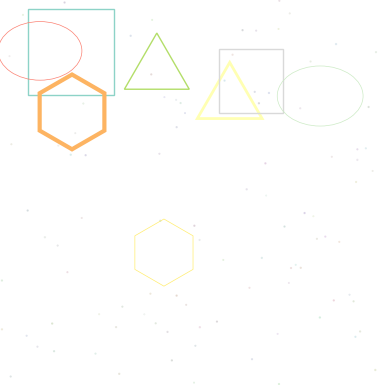[{"shape": "square", "thickness": 1, "radius": 0.56, "center": [0.185, 0.865]}, {"shape": "triangle", "thickness": 2, "radius": 0.49, "center": [0.597, 0.741]}, {"shape": "oval", "thickness": 0.5, "radius": 0.54, "center": [0.104, 0.868]}, {"shape": "hexagon", "thickness": 3, "radius": 0.49, "center": [0.187, 0.709]}, {"shape": "triangle", "thickness": 1, "radius": 0.49, "center": [0.407, 0.817]}, {"shape": "square", "thickness": 1, "radius": 0.42, "center": [0.652, 0.789]}, {"shape": "oval", "thickness": 0.5, "radius": 0.56, "center": [0.832, 0.751]}, {"shape": "hexagon", "thickness": 0.5, "radius": 0.44, "center": [0.426, 0.344]}]